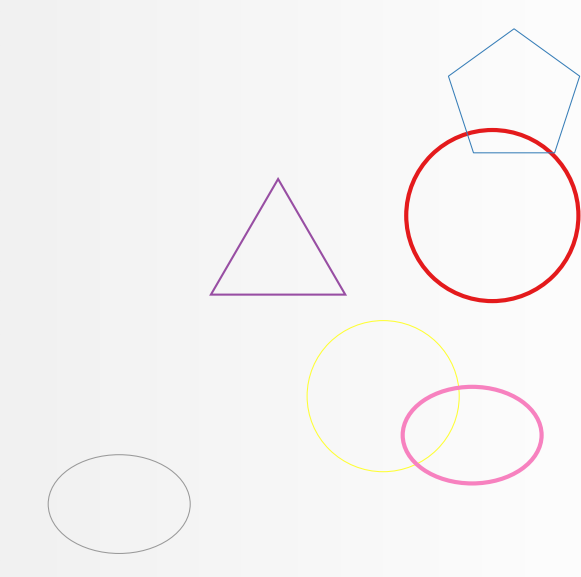[{"shape": "circle", "thickness": 2, "radius": 0.74, "center": [0.847, 0.626]}, {"shape": "pentagon", "thickness": 0.5, "radius": 0.59, "center": [0.884, 0.831]}, {"shape": "triangle", "thickness": 1, "radius": 0.67, "center": [0.478, 0.556]}, {"shape": "circle", "thickness": 0.5, "radius": 0.65, "center": [0.659, 0.313]}, {"shape": "oval", "thickness": 2, "radius": 0.6, "center": [0.812, 0.246]}, {"shape": "oval", "thickness": 0.5, "radius": 0.61, "center": [0.205, 0.126]}]